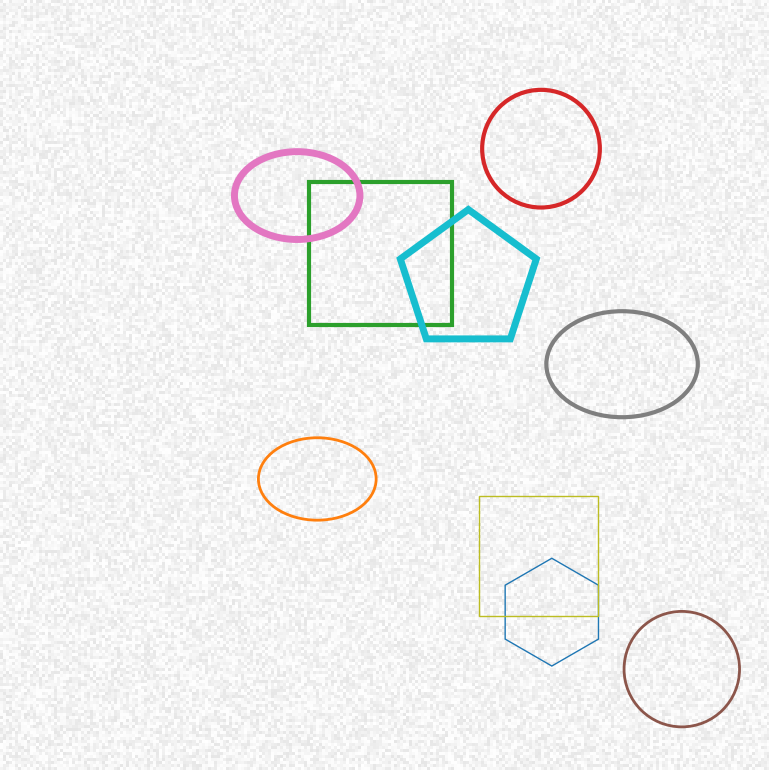[{"shape": "hexagon", "thickness": 0.5, "radius": 0.35, "center": [0.717, 0.205]}, {"shape": "oval", "thickness": 1, "radius": 0.38, "center": [0.412, 0.378]}, {"shape": "square", "thickness": 1.5, "radius": 0.47, "center": [0.494, 0.67]}, {"shape": "circle", "thickness": 1.5, "radius": 0.38, "center": [0.703, 0.807]}, {"shape": "circle", "thickness": 1, "radius": 0.37, "center": [0.885, 0.131]}, {"shape": "oval", "thickness": 2.5, "radius": 0.41, "center": [0.386, 0.746]}, {"shape": "oval", "thickness": 1.5, "radius": 0.49, "center": [0.808, 0.527]}, {"shape": "square", "thickness": 0.5, "radius": 0.39, "center": [0.699, 0.278]}, {"shape": "pentagon", "thickness": 2.5, "radius": 0.46, "center": [0.608, 0.635]}]